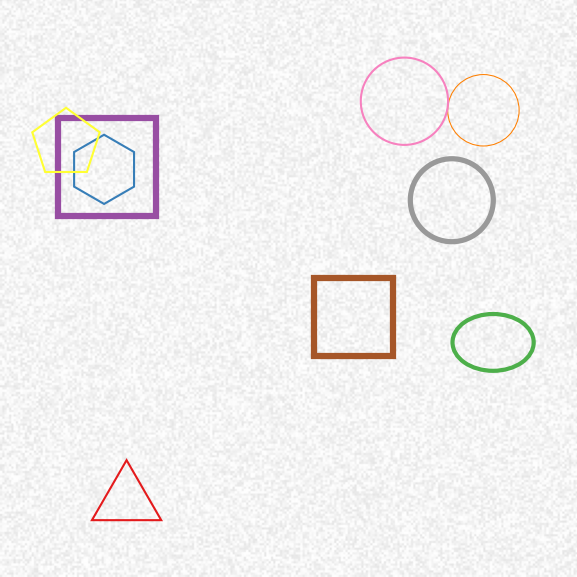[{"shape": "triangle", "thickness": 1, "radius": 0.35, "center": [0.219, 0.133]}, {"shape": "hexagon", "thickness": 1, "radius": 0.3, "center": [0.18, 0.706]}, {"shape": "oval", "thickness": 2, "radius": 0.35, "center": [0.854, 0.406]}, {"shape": "square", "thickness": 3, "radius": 0.43, "center": [0.186, 0.711]}, {"shape": "circle", "thickness": 0.5, "radius": 0.31, "center": [0.837, 0.808]}, {"shape": "pentagon", "thickness": 1, "radius": 0.31, "center": [0.114, 0.751]}, {"shape": "square", "thickness": 3, "radius": 0.34, "center": [0.612, 0.45]}, {"shape": "circle", "thickness": 1, "radius": 0.38, "center": [0.7, 0.824]}, {"shape": "circle", "thickness": 2.5, "radius": 0.36, "center": [0.782, 0.652]}]